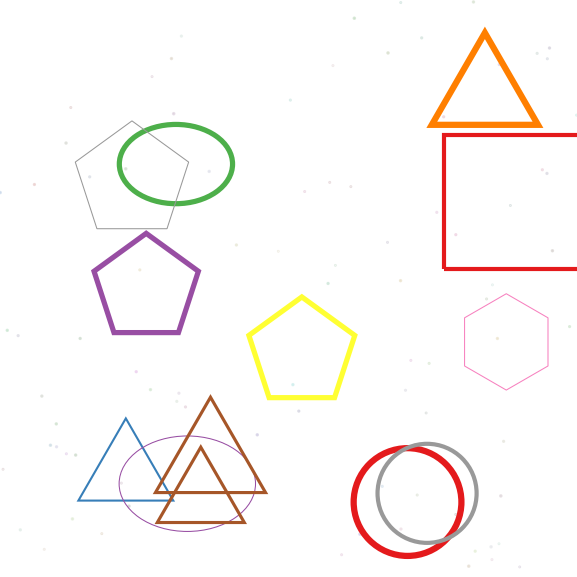[{"shape": "square", "thickness": 2, "radius": 0.58, "center": [0.886, 0.649]}, {"shape": "circle", "thickness": 3, "radius": 0.47, "center": [0.706, 0.13]}, {"shape": "triangle", "thickness": 1, "radius": 0.47, "center": [0.218, 0.18]}, {"shape": "oval", "thickness": 2.5, "radius": 0.49, "center": [0.305, 0.715]}, {"shape": "oval", "thickness": 0.5, "radius": 0.59, "center": [0.324, 0.162]}, {"shape": "pentagon", "thickness": 2.5, "radius": 0.47, "center": [0.253, 0.5]}, {"shape": "triangle", "thickness": 3, "radius": 0.53, "center": [0.84, 0.836]}, {"shape": "pentagon", "thickness": 2.5, "radius": 0.48, "center": [0.523, 0.389]}, {"shape": "triangle", "thickness": 1.5, "radius": 0.55, "center": [0.365, 0.201]}, {"shape": "triangle", "thickness": 1.5, "radius": 0.43, "center": [0.348, 0.138]}, {"shape": "hexagon", "thickness": 0.5, "radius": 0.42, "center": [0.877, 0.407]}, {"shape": "pentagon", "thickness": 0.5, "radius": 0.52, "center": [0.229, 0.687]}, {"shape": "circle", "thickness": 2, "radius": 0.43, "center": [0.74, 0.145]}]